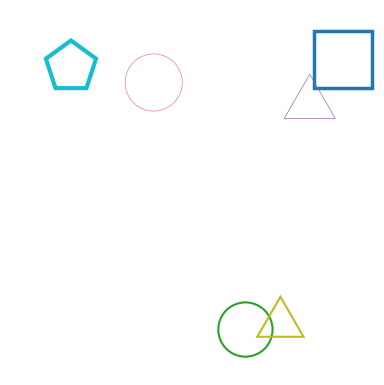[{"shape": "square", "thickness": 2.5, "radius": 0.38, "center": [0.891, 0.846]}, {"shape": "circle", "thickness": 1.5, "radius": 0.35, "center": [0.637, 0.144]}, {"shape": "triangle", "thickness": 0.5, "radius": 0.38, "center": [0.805, 0.731]}, {"shape": "circle", "thickness": 0.5, "radius": 0.37, "center": [0.399, 0.786]}, {"shape": "triangle", "thickness": 1.5, "radius": 0.35, "center": [0.728, 0.16]}, {"shape": "pentagon", "thickness": 3, "radius": 0.34, "center": [0.184, 0.826]}]